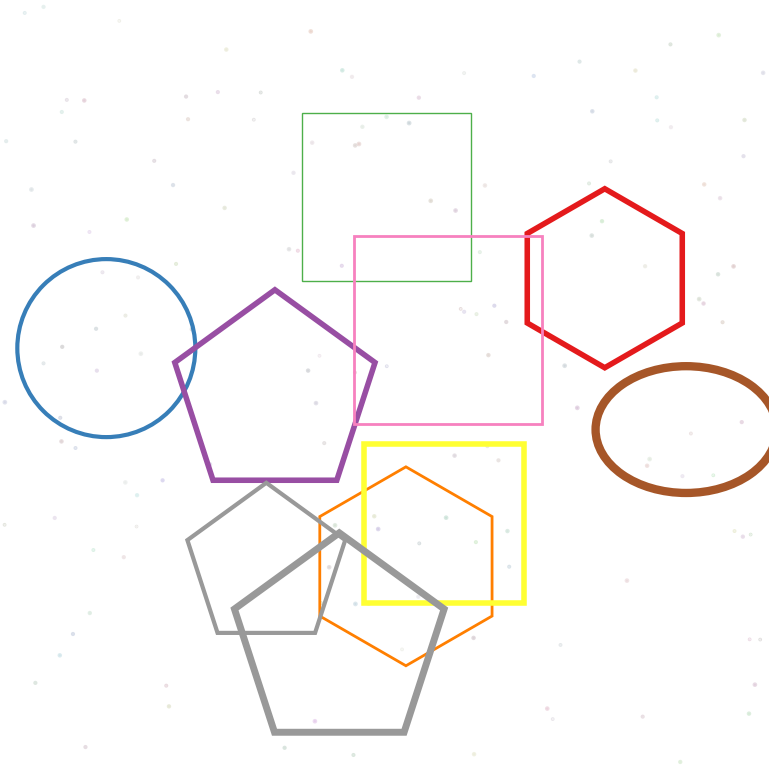[{"shape": "hexagon", "thickness": 2, "radius": 0.58, "center": [0.785, 0.639]}, {"shape": "circle", "thickness": 1.5, "radius": 0.58, "center": [0.138, 0.548]}, {"shape": "square", "thickness": 0.5, "radius": 0.55, "center": [0.502, 0.744]}, {"shape": "pentagon", "thickness": 2, "radius": 0.68, "center": [0.357, 0.487]}, {"shape": "hexagon", "thickness": 1, "radius": 0.65, "center": [0.527, 0.265]}, {"shape": "square", "thickness": 2, "radius": 0.52, "center": [0.577, 0.32]}, {"shape": "oval", "thickness": 3, "radius": 0.59, "center": [0.891, 0.442]}, {"shape": "square", "thickness": 1, "radius": 0.61, "center": [0.582, 0.571]}, {"shape": "pentagon", "thickness": 1.5, "radius": 0.54, "center": [0.346, 0.265]}, {"shape": "pentagon", "thickness": 2.5, "radius": 0.72, "center": [0.441, 0.165]}]